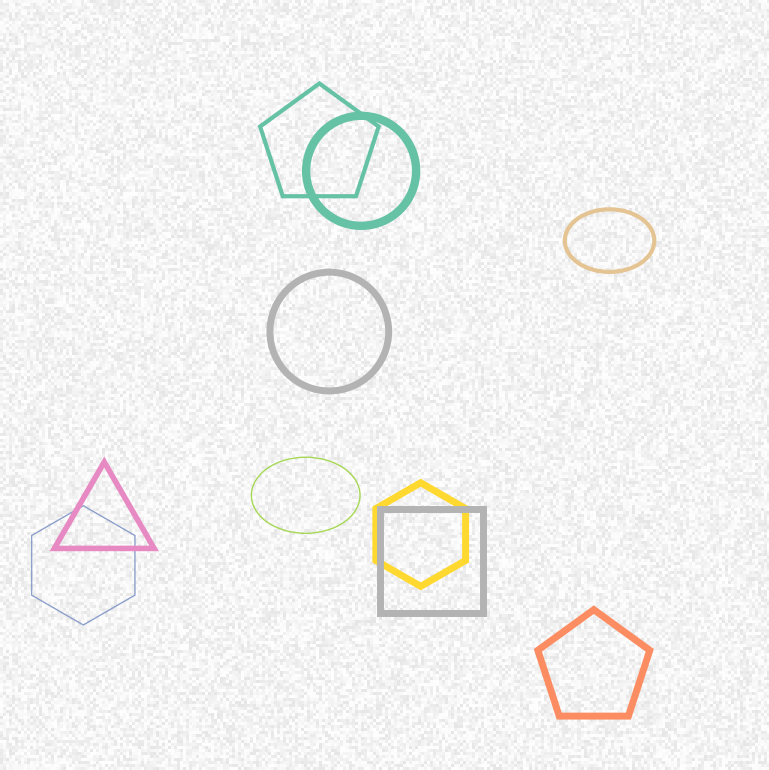[{"shape": "pentagon", "thickness": 1.5, "radius": 0.4, "center": [0.415, 0.811]}, {"shape": "circle", "thickness": 3, "radius": 0.36, "center": [0.469, 0.778]}, {"shape": "pentagon", "thickness": 2.5, "radius": 0.38, "center": [0.771, 0.132]}, {"shape": "hexagon", "thickness": 0.5, "radius": 0.39, "center": [0.108, 0.266]}, {"shape": "triangle", "thickness": 2, "radius": 0.37, "center": [0.135, 0.325]}, {"shape": "oval", "thickness": 0.5, "radius": 0.35, "center": [0.397, 0.357]}, {"shape": "hexagon", "thickness": 2.5, "radius": 0.34, "center": [0.546, 0.306]}, {"shape": "oval", "thickness": 1.5, "radius": 0.29, "center": [0.792, 0.688]}, {"shape": "circle", "thickness": 2.5, "radius": 0.39, "center": [0.428, 0.569]}, {"shape": "square", "thickness": 2.5, "radius": 0.33, "center": [0.56, 0.271]}]